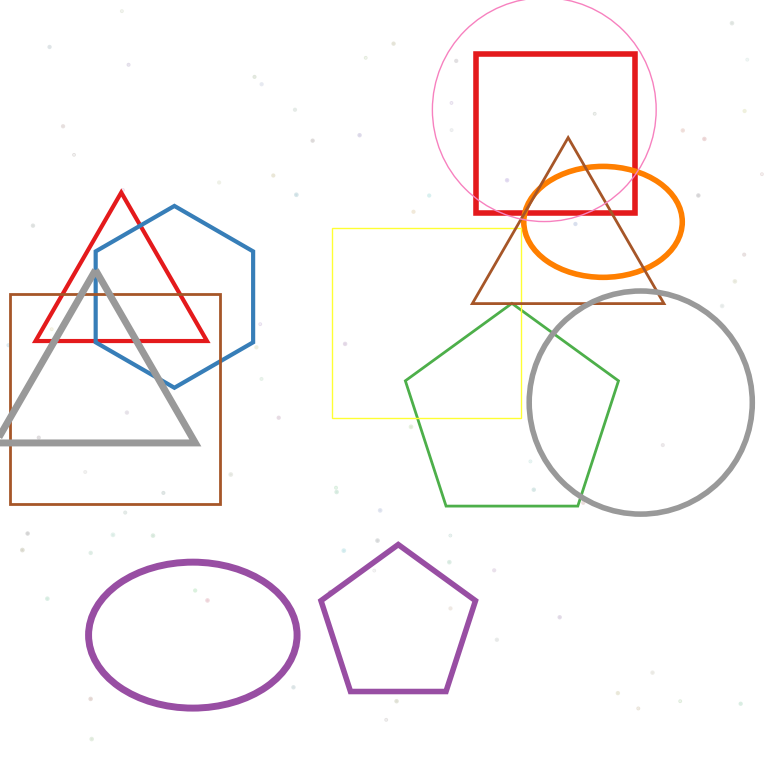[{"shape": "square", "thickness": 2, "radius": 0.52, "center": [0.722, 0.827]}, {"shape": "triangle", "thickness": 1.5, "radius": 0.64, "center": [0.157, 0.621]}, {"shape": "hexagon", "thickness": 1.5, "radius": 0.59, "center": [0.226, 0.614]}, {"shape": "pentagon", "thickness": 1, "radius": 0.73, "center": [0.665, 0.46]}, {"shape": "oval", "thickness": 2.5, "radius": 0.68, "center": [0.25, 0.175]}, {"shape": "pentagon", "thickness": 2, "radius": 0.53, "center": [0.517, 0.187]}, {"shape": "oval", "thickness": 2, "radius": 0.51, "center": [0.783, 0.712]}, {"shape": "square", "thickness": 0.5, "radius": 0.61, "center": [0.554, 0.581]}, {"shape": "square", "thickness": 1, "radius": 0.68, "center": [0.149, 0.481]}, {"shape": "triangle", "thickness": 1, "radius": 0.72, "center": [0.738, 0.678]}, {"shape": "circle", "thickness": 0.5, "radius": 0.73, "center": [0.707, 0.858]}, {"shape": "circle", "thickness": 2, "radius": 0.72, "center": [0.832, 0.477]}, {"shape": "triangle", "thickness": 2.5, "radius": 0.75, "center": [0.124, 0.5]}]